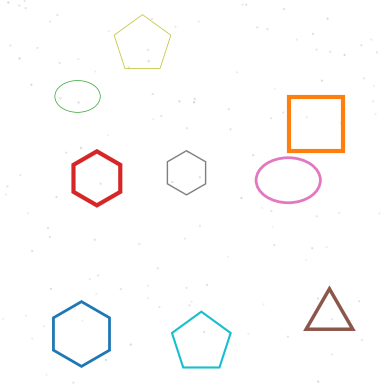[{"shape": "hexagon", "thickness": 2, "radius": 0.42, "center": [0.212, 0.132]}, {"shape": "square", "thickness": 3, "radius": 0.35, "center": [0.82, 0.679]}, {"shape": "oval", "thickness": 0.5, "radius": 0.29, "center": [0.201, 0.75]}, {"shape": "hexagon", "thickness": 3, "radius": 0.35, "center": [0.252, 0.537]}, {"shape": "triangle", "thickness": 2.5, "radius": 0.35, "center": [0.856, 0.18]}, {"shape": "oval", "thickness": 2, "radius": 0.42, "center": [0.749, 0.532]}, {"shape": "hexagon", "thickness": 1, "radius": 0.29, "center": [0.484, 0.551]}, {"shape": "pentagon", "thickness": 0.5, "radius": 0.39, "center": [0.37, 0.885]}, {"shape": "pentagon", "thickness": 1.5, "radius": 0.4, "center": [0.523, 0.11]}]